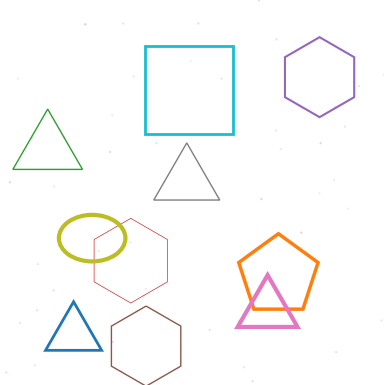[{"shape": "triangle", "thickness": 2, "radius": 0.42, "center": [0.191, 0.132]}, {"shape": "pentagon", "thickness": 2.5, "radius": 0.54, "center": [0.723, 0.285]}, {"shape": "triangle", "thickness": 1, "radius": 0.52, "center": [0.124, 0.612]}, {"shape": "hexagon", "thickness": 0.5, "radius": 0.55, "center": [0.34, 0.323]}, {"shape": "hexagon", "thickness": 1.5, "radius": 0.52, "center": [0.83, 0.8]}, {"shape": "hexagon", "thickness": 1, "radius": 0.52, "center": [0.379, 0.101]}, {"shape": "triangle", "thickness": 3, "radius": 0.45, "center": [0.695, 0.196]}, {"shape": "triangle", "thickness": 1, "radius": 0.49, "center": [0.485, 0.53]}, {"shape": "oval", "thickness": 3, "radius": 0.43, "center": [0.239, 0.381]}, {"shape": "square", "thickness": 2, "radius": 0.57, "center": [0.491, 0.765]}]